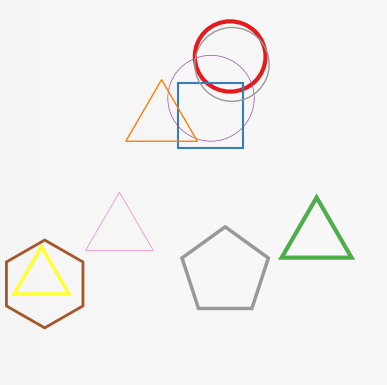[{"shape": "circle", "thickness": 3, "radius": 0.46, "center": [0.594, 0.853]}, {"shape": "square", "thickness": 1.5, "radius": 0.42, "center": [0.544, 0.699]}, {"shape": "triangle", "thickness": 3, "radius": 0.52, "center": [0.817, 0.383]}, {"shape": "circle", "thickness": 0.5, "radius": 0.56, "center": [0.545, 0.745]}, {"shape": "triangle", "thickness": 1, "radius": 0.53, "center": [0.417, 0.686]}, {"shape": "triangle", "thickness": 2.5, "radius": 0.41, "center": [0.107, 0.277]}, {"shape": "hexagon", "thickness": 2, "radius": 0.57, "center": [0.115, 0.262]}, {"shape": "triangle", "thickness": 0.5, "radius": 0.5, "center": [0.308, 0.4]}, {"shape": "pentagon", "thickness": 2.5, "radius": 0.59, "center": [0.581, 0.294]}, {"shape": "circle", "thickness": 1, "radius": 0.48, "center": [0.599, 0.833]}]